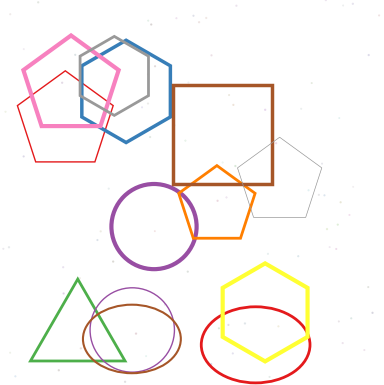[{"shape": "pentagon", "thickness": 1, "radius": 0.65, "center": [0.17, 0.685]}, {"shape": "oval", "thickness": 2, "radius": 0.71, "center": [0.664, 0.104]}, {"shape": "hexagon", "thickness": 2.5, "radius": 0.66, "center": [0.328, 0.763]}, {"shape": "triangle", "thickness": 2, "radius": 0.71, "center": [0.202, 0.133]}, {"shape": "circle", "thickness": 3, "radius": 0.55, "center": [0.4, 0.411]}, {"shape": "circle", "thickness": 1, "radius": 0.55, "center": [0.344, 0.143]}, {"shape": "pentagon", "thickness": 2, "radius": 0.52, "center": [0.563, 0.466]}, {"shape": "hexagon", "thickness": 3, "radius": 0.64, "center": [0.689, 0.189]}, {"shape": "oval", "thickness": 1.5, "radius": 0.64, "center": [0.343, 0.12]}, {"shape": "square", "thickness": 2.5, "radius": 0.65, "center": [0.578, 0.65]}, {"shape": "pentagon", "thickness": 3, "radius": 0.65, "center": [0.184, 0.778]}, {"shape": "hexagon", "thickness": 2, "radius": 0.51, "center": [0.297, 0.803]}, {"shape": "pentagon", "thickness": 0.5, "radius": 0.58, "center": [0.726, 0.528]}]